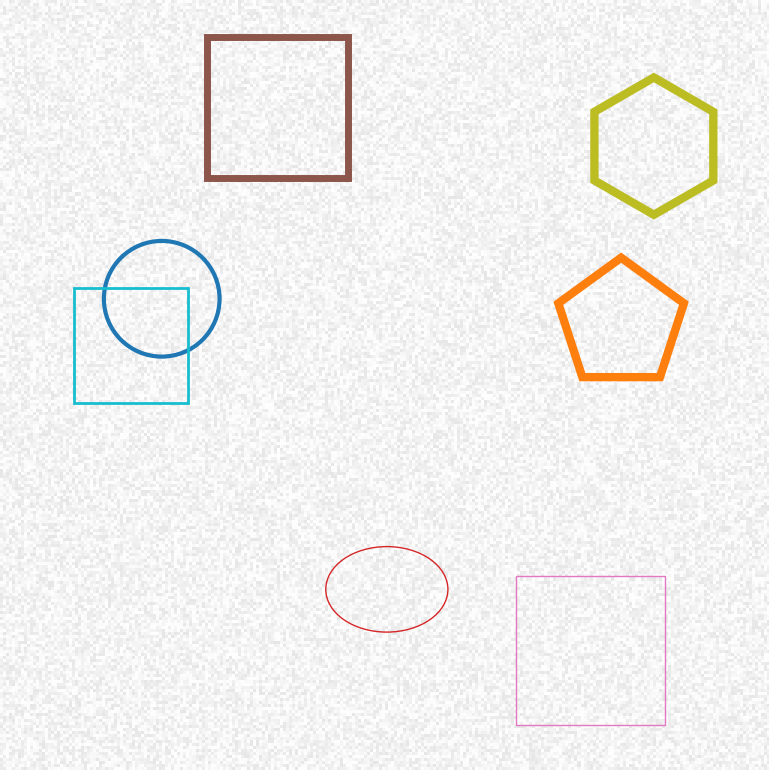[{"shape": "circle", "thickness": 1.5, "radius": 0.38, "center": [0.21, 0.612]}, {"shape": "pentagon", "thickness": 3, "radius": 0.43, "center": [0.807, 0.58]}, {"shape": "oval", "thickness": 0.5, "radius": 0.4, "center": [0.502, 0.235]}, {"shape": "square", "thickness": 2.5, "radius": 0.46, "center": [0.36, 0.86]}, {"shape": "square", "thickness": 0.5, "radius": 0.49, "center": [0.767, 0.155]}, {"shape": "hexagon", "thickness": 3, "radius": 0.45, "center": [0.849, 0.81]}, {"shape": "square", "thickness": 1, "radius": 0.37, "center": [0.17, 0.551]}]